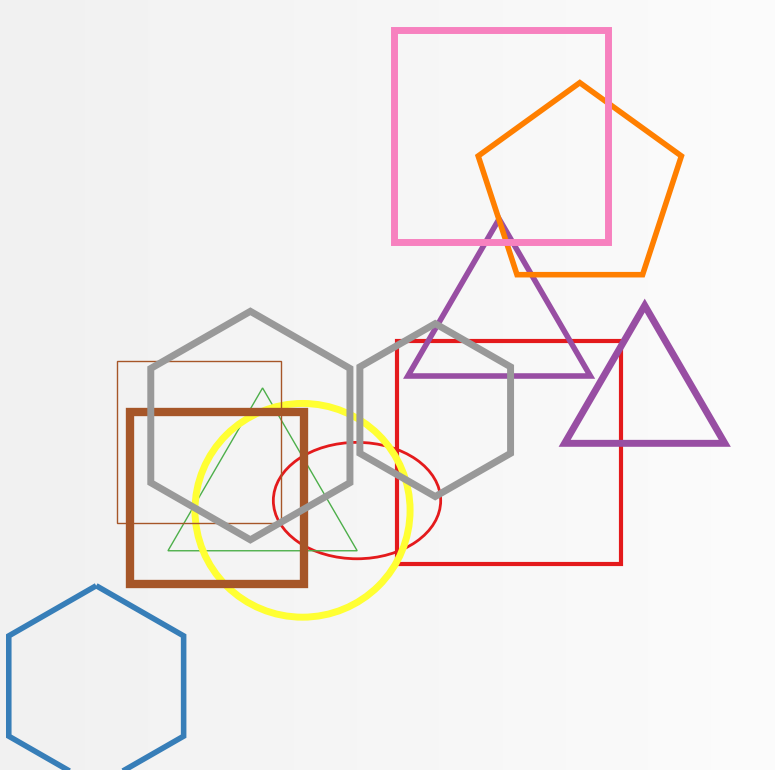[{"shape": "oval", "thickness": 1, "radius": 0.54, "center": [0.461, 0.35]}, {"shape": "square", "thickness": 1.5, "radius": 0.72, "center": [0.657, 0.413]}, {"shape": "hexagon", "thickness": 2, "radius": 0.65, "center": [0.124, 0.109]}, {"shape": "triangle", "thickness": 0.5, "radius": 0.7, "center": [0.339, 0.355]}, {"shape": "triangle", "thickness": 2.5, "radius": 0.6, "center": [0.832, 0.484]}, {"shape": "triangle", "thickness": 2, "radius": 0.68, "center": [0.644, 0.58]}, {"shape": "pentagon", "thickness": 2, "radius": 0.69, "center": [0.748, 0.755]}, {"shape": "circle", "thickness": 2.5, "radius": 0.69, "center": [0.39, 0.337]}, {"shape": "square", "thickness": 0.5, "radius": 0.53, "center": [0.257, 0.426]}, {"shape": "square", "thickness": 3, "radius": 0.56, "center": [0.28, 0.353]}, {"shape": "square", "thickness": 2.5, "radius": 0.69, "center": [0.646, 0.823]}, {"shape": "hexagon", "thickness": 2.5, "radius": 0.56, "center": [0.562, 0.467]}, {"shape": "hexagon", "thickness": 2.5, "radius": 0.74, "center": [0.323, 0.447]}]